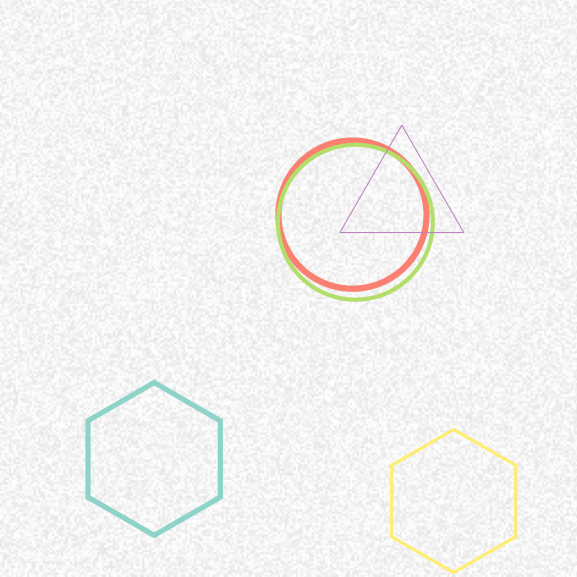[{"shape": "hexagon", "thickness": 2.5, "radius": 0.66, "center": [0.267, 0.204]}, {"shape": "circle", "thickness": 3, "radius": 0.64, "center": [0.61, 0.627]}, {"shape": "circle", "thickness": 2, "radius": 0.67, "center": [0.615, 0.614]}, {"shape": "triangle", "thickness": 0.5, "radius": 0.62, "center": [0.696, 0.658]}, {"shape": "hexagon", "thickness": 1.5, "radius": 0.62, "center": [0.786, 0.132]}]